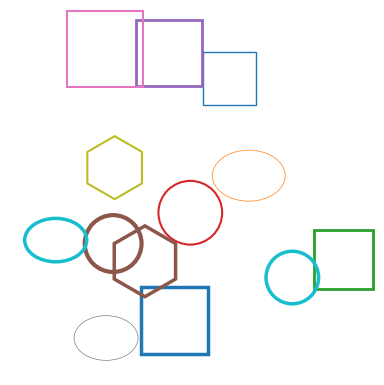[{"shape": "square", "thickness": 2.5, "radius": 0.43, "center": [0.454, 0.169]}, {"shape": "square", "thickness": 1, "radius": 0.34, "center": [0.597, 0.796]}, {"shape": "oval", "thickness": 0.5, "radius": 0.47, "center": [0.646, 0.544]}, {"shape": "square", "thickness": 2, "radius": 0.38, "center": [0.891, 0.326]}, {"shape": "circle", "thickness": 1.5, "radius": 0.41, "center": [0.494, 0.447]}, {"shape": "square", "thickness": 2, "radius": 0.43, "center": [0.44, 0.862]}, {"shape": "circle", "thickness": 3, "radius": 0.37, "center": [0.294, 0.367]}, {"shape": "hexagon", "thickness": 2.5, "radius": 0.46, "center": [0.376, 0.321]}, {"shape": "square", "thickness": 1.5, "radius": 0.49, "center": [0.273, 0.872]}, {"shape": "oval", "thickness": 0.5, "radius": 0.42, "center": [0.276, 0.122]}, {"shape": "hexagon", "thickness": 1.5, "radius": 0.41, "center": [0.298, 0.564]}, {"shape": "circle", "thickness": 2.5, "radius": 0.34, "center": [0.759, 0.279]}, {"shape": "oval", "thickness": 2.5, "radius": 0.4, "center": [0.145, 0.376]}]